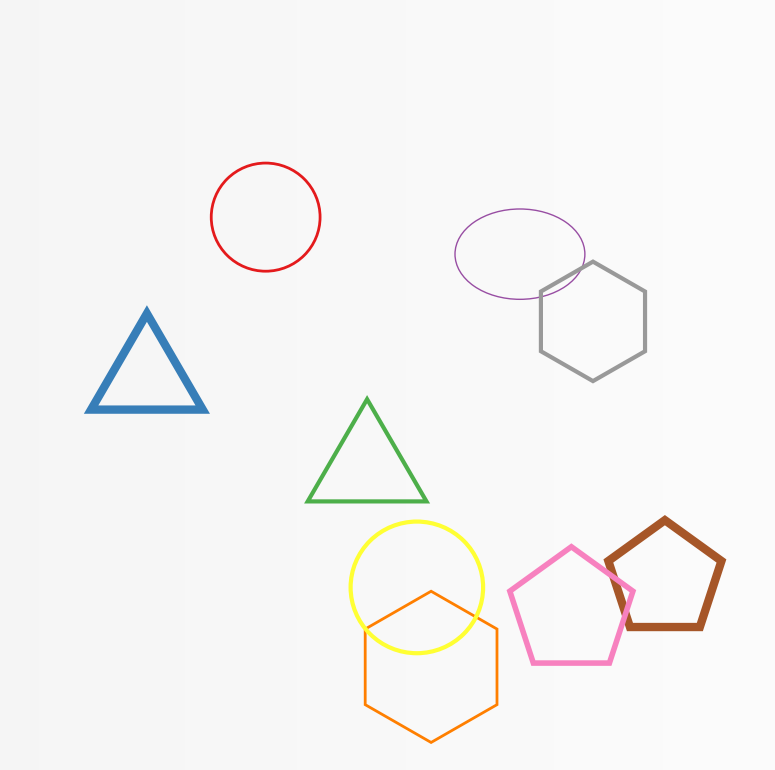[{"shape": "circle", "thickness": 1, "radius": 0.35, "center": [0.343, 0.718]}, {"shape": "triangle", "thickness": 3, "radius": 0.42, "center": [0.19, 0.51]}, {"shape": "triangle", "thickness": 1.5, "radius": 0.44, "center": [0.474, 0.393]}, {"shape": "oval", "thickness": 0.5, "radius": 0.42, "center": [0.671, 0.67]}, {"shape": "hexagon", "thickness": 1, "radius": 0.49, "center": [0.556, 0.134]}, {"shape": "circle", "thickness": 1.5, "radius": 0.43, "center": [0.538, 0.237]}, {"shape": "pentagon", "thickness": 3, "radius": 0.38, "center": [0.858, 0.248]}, {"shape": "pentagon", "thickness": 2, "radius": 0.42, "center": [0.737, 0.206]}, {"shape": "hexagon", "thickness": 1.5, "radius": 0.39, "center": [0.765, 0.583]}]